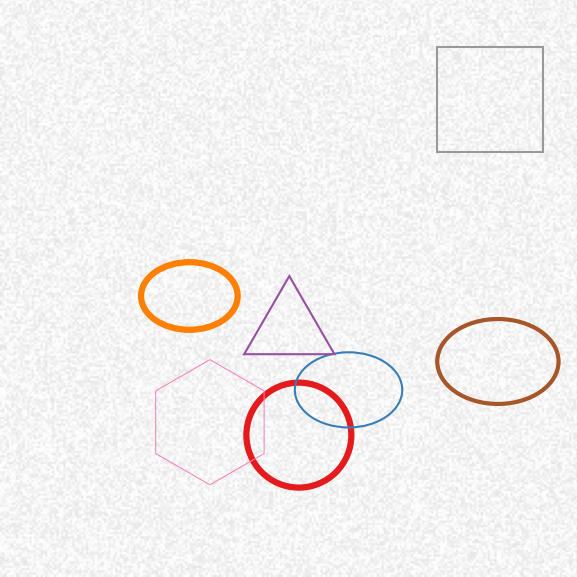[{"shape": "circle", "thickness": 3, "radius": 0.45, "center": [0.518, 0.246]}, {"shape": "oval", "thickness": 1, "radius": 0.47, "center": [0.604, 0.324]}, {"shape": "triangle", "thickness": 1, "radius": 0.45, "center": [0.501, 0.431]}, {"shape": "oval", "thickness": 3, "radius": 0.42, "center": [0.328, 0.487]}, {"shape": "oval", "thickness": 2, "radius": 0.53, "center": [0.862, 0.373]}, {"shape": "hexagon", "thickness": 0.5, "radius": 0.54, "center": [0.363, 0.268]}, {"shape": "square", "thickness": 1, "radius": 0.46, "center": [0.848, 0.827]}]